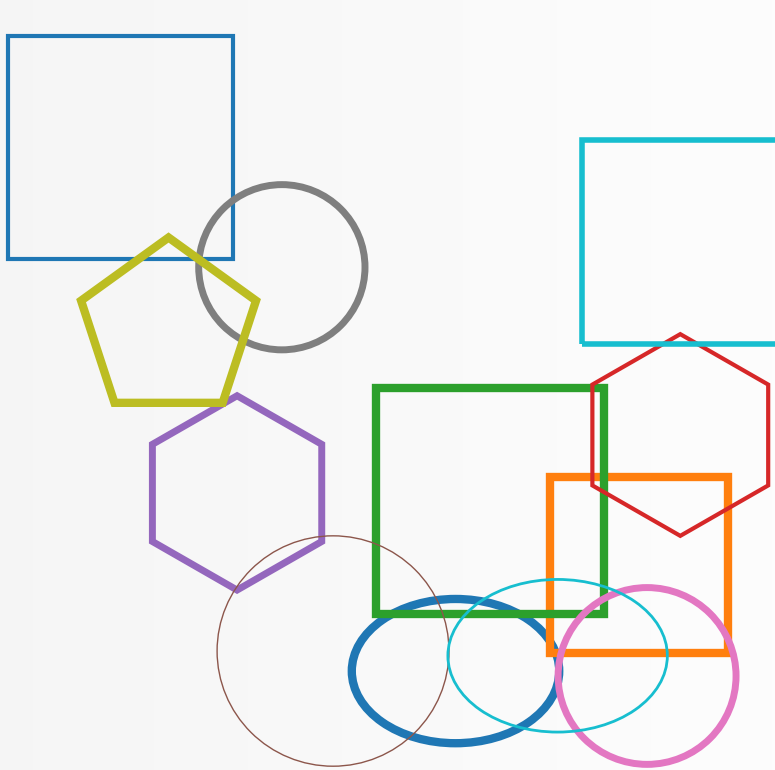[{"shape": "oval", "thickness": 3, "radius": 0.67, "center": [0.588, 0.128]}, {"shape": "square", "thickness": 1.5, "radius": 0.72, "center": [0.155, 0.809]}, {"shape": "square", "thickness": 3, "radius": 0.57, "center": [0.825, 0.266]}, {"shape": "square", "thickness": 3, "radius": 0.74, "center": [0.632, 0.349]}, {"shape": "hexagon", "thickness": 1.5, "radius": 0.65, "center": [0.878, 0.435]}, {"shape": "hexagon", "thickness": 2.5, "radius": 0.63, "center": [0.306, 0.36]}, {"shape": "circle", "thickness": 0.5, "radius": 0.75, "center": [0.43, 0.155]}, {"shape": "circle", "thickness": 2.5, "radius": 0.57, "center": [0.835, 0.122]}, {"shape": "circle", "thickness": 2.5, "radius": 0.54, "center": [0.364, 0.653]}, {"shape": "pentagon", "thickness": 3, "radius": 0.59, "center": [0.217, 0.573]}, {"shape": "square", "thickness": 2, "radius": 0.66, "center": [0.883, 0.686]}, {"shape": "oval", "thickness": 1, "radius": 0.71, "center": [0.72, 0.148]}]